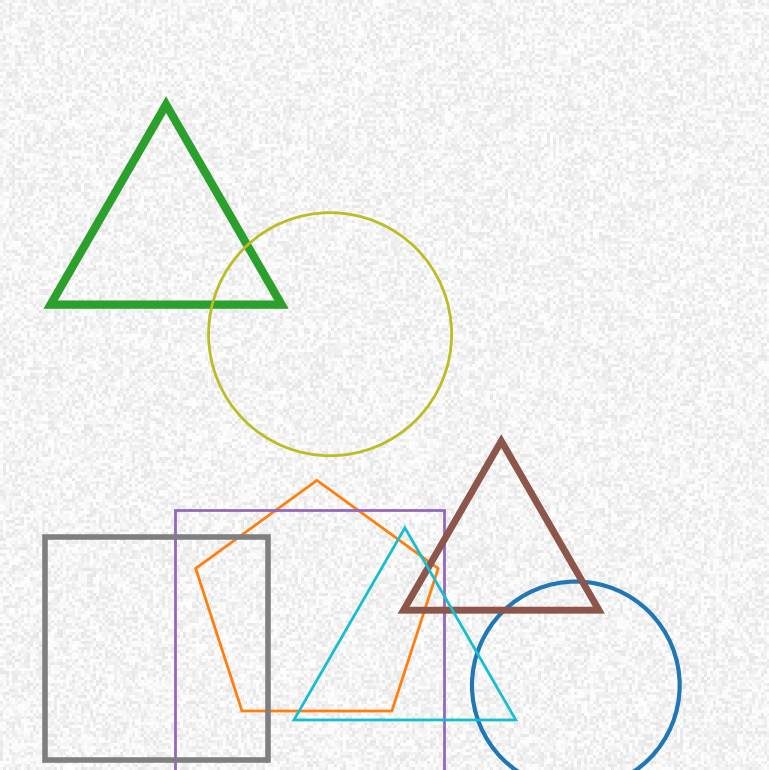[{"shape": "circle", "thickness": 1.5, "radius": 0.67, "center": [0.748, 0.11]}, {"shape": "pentagon", "thickness": 1, "radius": 0.83, "center": [0.412, 0.211]}, {"shape": "triangle", "thickness": 3, "radius": 0.87, "center": [0.216, 0.691]}, {"shape": "square", "thickness": 1, "radius": 0.87, "center": [0.402, 0.164]}, {"shape": "triangle", "thickness": 2.5, "radius": 0.73, "center": [0.651, 0.281]}, {"shape": "square", "thickness": 2, "radius": 0.73, "center": [0.203, 0.158]}, {"shape": "circle", "thickness": 1, "radius": 0.79, "center": [0.429, 0.566]}, {"shape": "triangle", "thickness": 1, "radius": 0.83, "center": [0.526, 0.148]}]